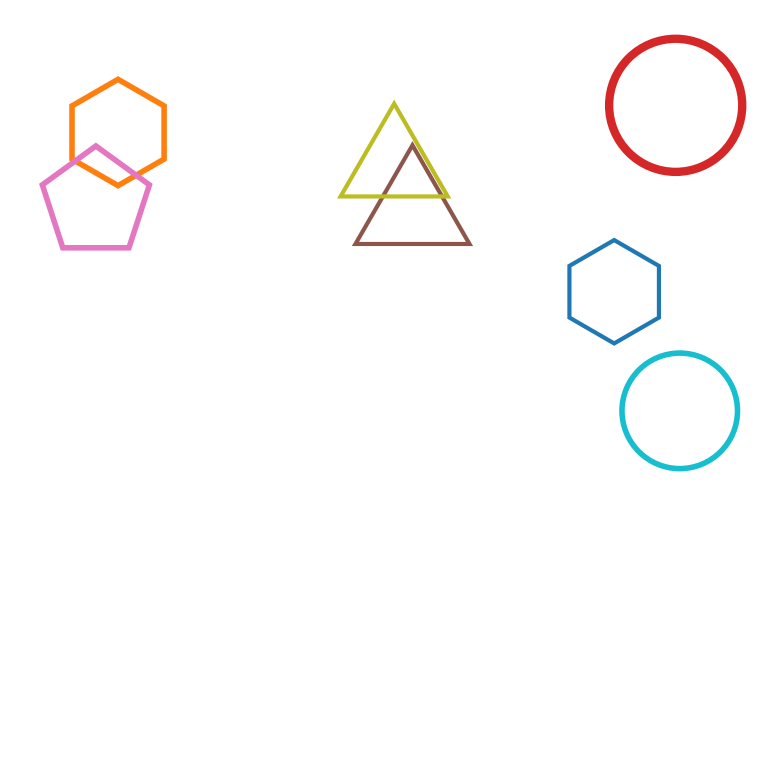[{"shape": "hexagon", "thickness": 1.5, "radius": 0.34, "center": [0.798, 0.621]}, {"shape": "hexagon", "thickness": 2, "radius": 0.35, "center": [0.153, 0.828]}, {"shape": "circle", "thickness": 3, "radius": 0.43, "center": [0.877, 0.863]}, {"shape": "triangle", "thickness": 1.5, "radius": 0.43, "center": [0.536, 0.726]}, {"shape": "pentagon", "thickness": 2, "radius": 0.37, "center": [0.125, 0.737]}, {"shape": "triangle", "thickness": 1.5, "radius": 0.4, "center": [0.512, 0.785]}, {"shape": "circle", "thickness": 2, "radius": 0.38, "center": [0.883, 0.466]}]